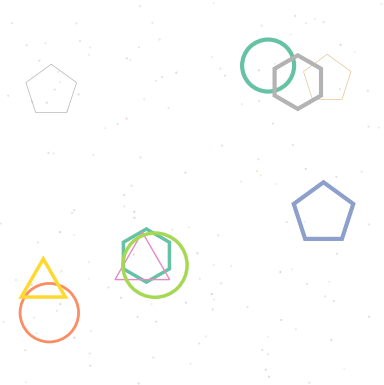[{"shape": "hexagon", "thickness": 2.5, "radius": 0.35, "center": [0.38, 0.336]}, {"shape": "circle", "thickness": 3, "radius": 0.34, "center": [0.696, 0.83]}, {"shape": "circle", "thickness": 2, "radius": 0.38, "center": [0.128, 0.188]}, {"shape": "pentagon", "thickness": 3, "radius": 0.41, "center": [0.84, 0.445]}, {"shape": "triangle", "thickness": 1, "radius": 0.41, "center": [0.37, 0.315]}, {"shape": "circle", "thickness": 2.5, "radius": 0.42, "center": [0.403, 0.311]}, {"shape": "triangle", "thickness": 2.5, "radius": 0.33, "center": [0.112, 0.262]}, {"shape": "pentagon", "thickness": 0.5, "radius": 0.32, "center": [0.85, 0.794]}, {"shape": "hexagon", "thickness": 3, "radius": 0.35, "center": [0.774, 0.787]}, {"shape": "pentagon", "thickness": 0.5, "radius": 0.35, "center": [0.133, 0.764]}]